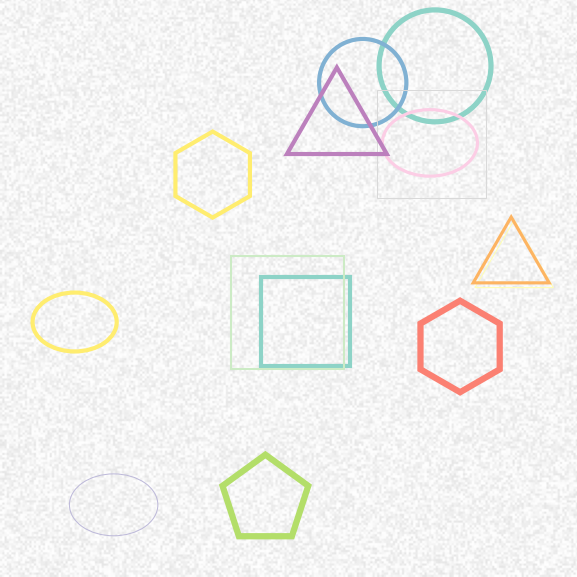[{"shape": "square", "thickness": 2, "radius": 0.38, "center": [0.529, 0.443]}, {"shape": "circle", "thickness": 2.5, "radius": 0.48, "center": [0.753, 0.885]}, {"shape": "triangle", "thickness": 0.5, "radius": 0.39, "center": [0.89, 0.54]}, {"shape": "oval", "thickness": 0.5, "radius": 0.38, "center": [0.197, 0.125]}, {"shape": "hexagon", "thickness": 3, "radius": 0.4, "center": [0.797, 0.399]}, {"shape": "circle", "thickness": 2, "radius": 0.38, "center": [0.628, 0.856]}, {"shape": "triangle", "thickness": 1.5, "radius": 0.38, "center": [0.885, 0.547]}, {"shape": "pentagon", "thickness": 3, "radius": 0.39, "center": [0.46, 0.134]}, {"shape": "oval", "thickness": 1.5, "radius": 0.41, "center": [0.744, 0.752]}, {"shape": "square", "thickness": 0.5, "radius": 0.47, "center": [0.747, 0.75]}, {"shape": "triangle", "thickness": 2, "radius": 0.5, "center": [0.583, 0.782]}, {"shape": "square", "thickness": 1, "radius": 0.49, "center": [0.498, 0.458]}, {"shape": "oval", "thickness": 2, "radius": 0.36, "center": [0.129, 0.442]}, {"shape": "hexagon", "thickness": 2, "radius": 0.37, "center": [0.368, 0.697]}]